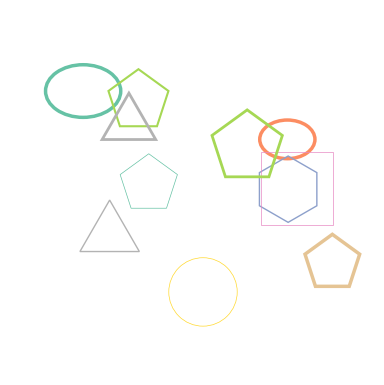[{"shape": "pentagon", "thickness": 0.5, "radius": 0.39, "center": [0.386, 0.522]}, {"shape": "oval", "thickness": 2.5, "radius": 0.49, "center": [0.216, 0.764]}, {"shape": "oval", "thickness": 2.5, "radius": 0.36, "center": [0.746, 0.638]}, {"shape": "hexagon", "thickness": 1, "radius": 0.43, "center": [0.748, 0.509]}, {"shape": "square", "thickness": 0.5, "radius": 0.47, "center": [0.771, 0.51]}, {"shape": "pentagon", "thickness": 1.5, "radius": 0.41, "center": [0.36, 0.738]}, {"shape": "pentagon", "thickness": 2, "radius": 0.48, "center": [0.642, 0.618]}, {"shape": "circle", "thickness": 0.5, "radius": 0.44, "center": [0.527, 0.242]}, {"shape": "pentagon", "thickness": 2.5, "radius": 0.37, "center": [0.863, 0.317]}, {"shape": "triangle", "thickness": 2, "radius": 0.4, "center": [0.335, 0.678]}, {"shape": "triangle", "thickness": 1, "radius": 0.45, "center": [0.285, 0.391]}]